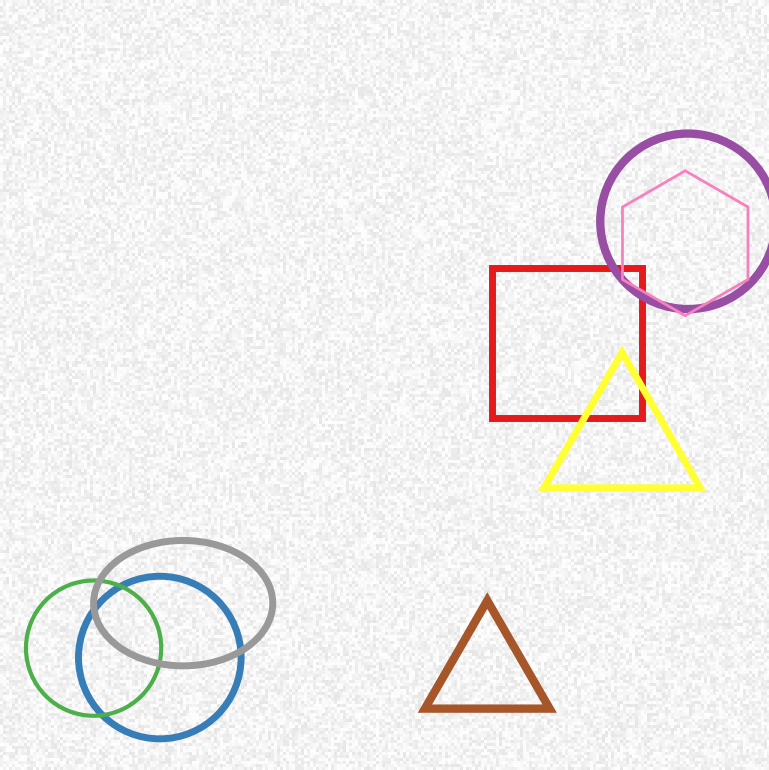[{"shape": "square", "thickness": 2.5, "radius": 0.49, "center": [0.736, 0.554]}, {"shape": "circle", "thickness": 2.5, "radius": 0.53, "center": [0.208, 0.146]}, {"shape": "circle", "thickness": 1.5, "radius": 0.44, "center": [0.122, 0.158]}, {"shape": "circle", "thickness": 3, "radius": 0.57, "center": [0.894, 0.713]}, {"shape": "triangle", "thickness": 2.5, "radius": 0.59, "center": [0.808, 0.425]}, {"shape": "triangle", "thickness": 3, "radius": 0.47, "center": [0.633, 0.126]}, {"shape": "hexagon", "thickness": 1, "radius": 0.47, "center": [0.89, 0.684]}, {"shape": "oval", "thickness": 2.5, "radius": 0.58, "center": [0.238, 0.217]}]